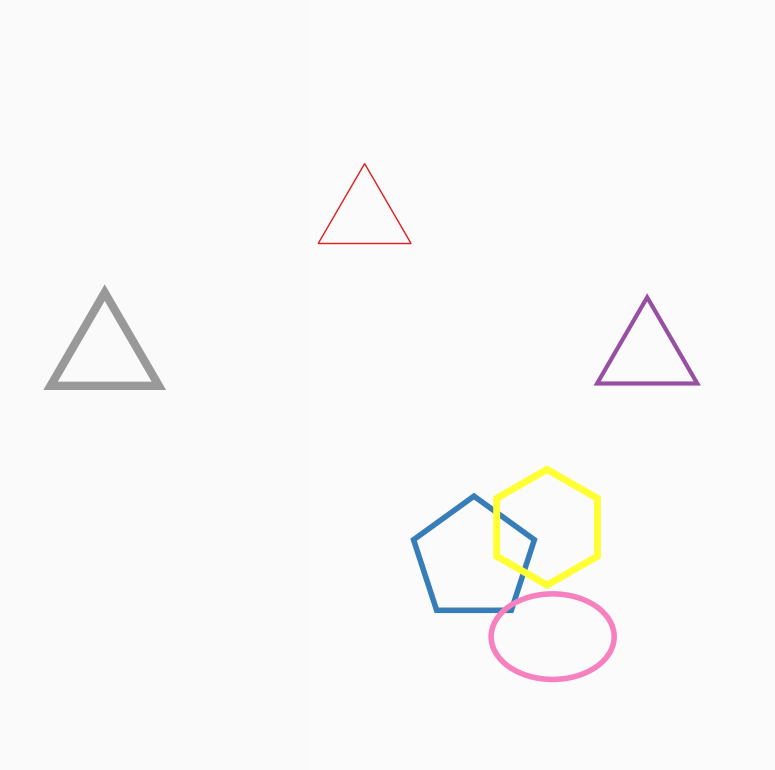[{"shape": "triangle", "thickness": 0.5, "radius": 0.35, "center": [0.471, 0.718]}, {"shape": "pentagon", "thickness": 2, "radius": 0.41, "center": [0.612, 0.274]}, {"shape": "triangle", "thickness": 1.5, "radius": 0.37, "center": [0.835, 0.539]}, {"shape": "hexagon", "thickness": 2.5, "radius": 0.38, "center": [0.706, 0.315]}, {"shape": "oval", "thickness": 2, "radius": 0.4, "center": [0.713, 0.173]}, {"shape": "triangle", "thickness": 3, "radius": 0.4, "center": [0.135, 0.539]}]